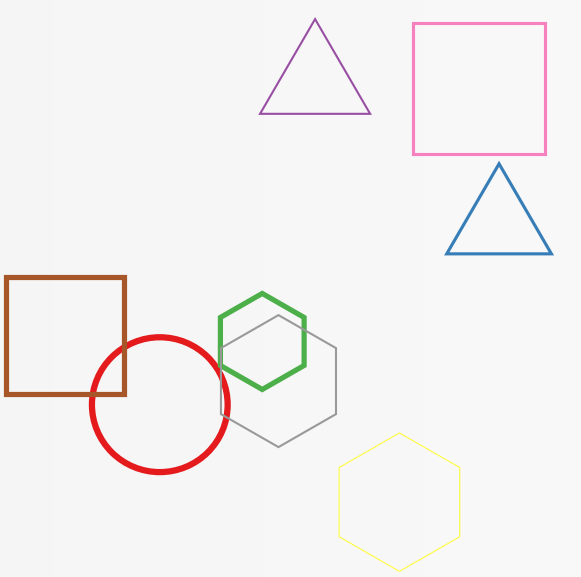[{"shape": "circle", "thickness": 3, "radius": 0.58, "center": [0.275, 0.298]}, {"shape": "triangle", "thickness": 1.5, "radius": 0.52, "center": [0.859, 0.612]}, {"shape": "hexagon", "thickness": 2.5, "radius": 0.42, "center": [0.451, 0.408]}, {"shape": "triangle", "thickness": 1, "radius": 0.55, "center": [0.542, 0.857]}, {"shape": "hexagon", "thickness": 0.5, "radius": 0.6, "center": [0.687, 0.13]}, {"shape": "square", "thickness": 2.5, "radius": 0.51, "center": [0.112, 0.418]}, {"shape": "square", "thickness": 1.5, "radius": 0.57, "center": [0.825, 0.845]}, {"shape": "hexagon", "thickness": 1, "radius": 0.57, "center": [0.479, 0.339]}]